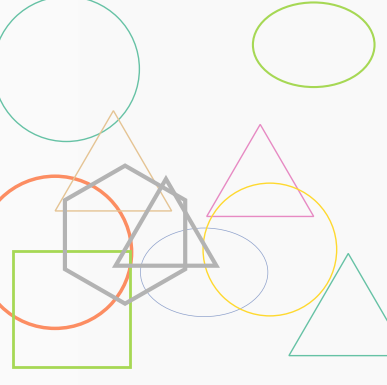[{"shape": "circle", "thickness": 1, "radius": 0.94, "center": [0.171, 0.821]}, {"shape": "triangle", "thickness": 1, "radius": 0.88, "center": [0.899, 0.165]}, {"shape": "circle", "thickness": 2.5, "radius": 0.99, "center": [0.142, 0.345]}, {"shape": "oval", "thickness": 0.5, "radius": 0.82, "center": [0.527, 0.293]}, {"shape": "triangle", "thickness": 1, "radius": 0.8, "center": [0.671, 0.517]}, {"shape": "oval", "thickness": 1.5, "radius": 0.78, "center": [0.81, 0.884]}, {"shape": "square", "thickness": 2, "radius": 0.76, "center": [0.184, 0.197]}, {"shape": "circle", "thickness": 1, "radius": 0.86, "center": [0.696, 0.352]}, {"shape": "triangle", "thickness": 1, "radius": 0.87, "center": [0.293, 0.539]}, {"shape": "triangle", "thickness": 3, "radius": 0.75, "center": [0.428, 0.385]}, {"shape": "hexagon", "thickness": 3, "radius": 0.9, "center": [0.323, 0.39]}]